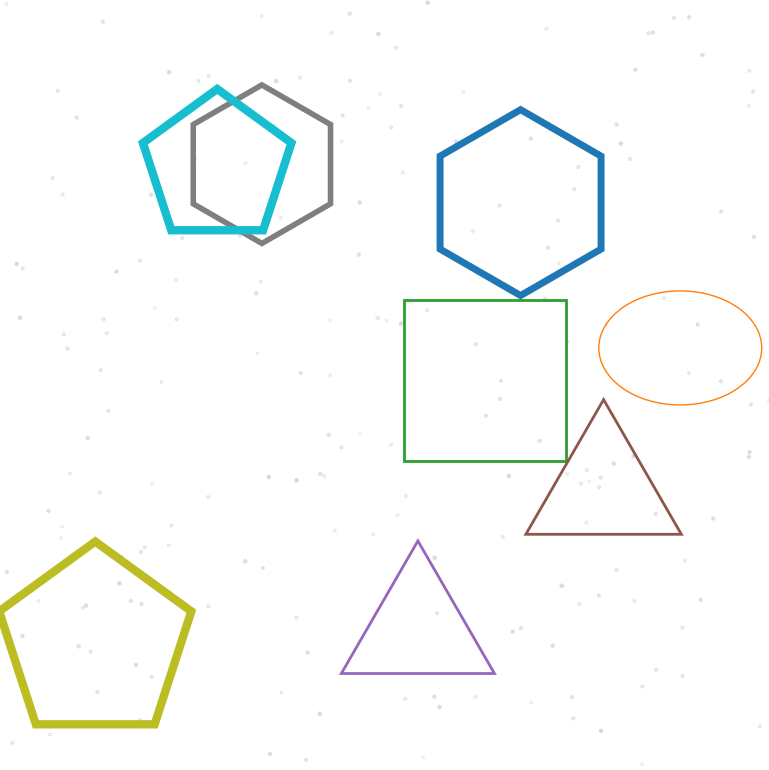[{"shape": "hexagon", "thickness": 2.5, "radius": 0.6, "center": [0.676, 0.737]}, {"shape": "oval", "thickness": 0.5, "radius": 0.53, "center": [0.883, 0.548]}, {"shape": "square", "thickness": 1, "radius": 0.52, "center": [0.63, 0.506]}, {"shape": "triangle", "thickness": 1, "radius": 0.57, "center": [0.543, 0.183]}, {"shape": "triangle", "thickness": 1, "radius": 0.58, "center": [0.784, 0.364]}, {"shape": "hexagon", "thickness": 2, "radius": 0.51, "center": [0.34, 0.787]}, {"shape": "pentagon", "thickness": 3, "radius": 0.66, "center": [0.124, 0.165]}, {"shape": "pentagon", "thickness": 3, "radius": 0.51, "center": [0.282, 0.783]}]